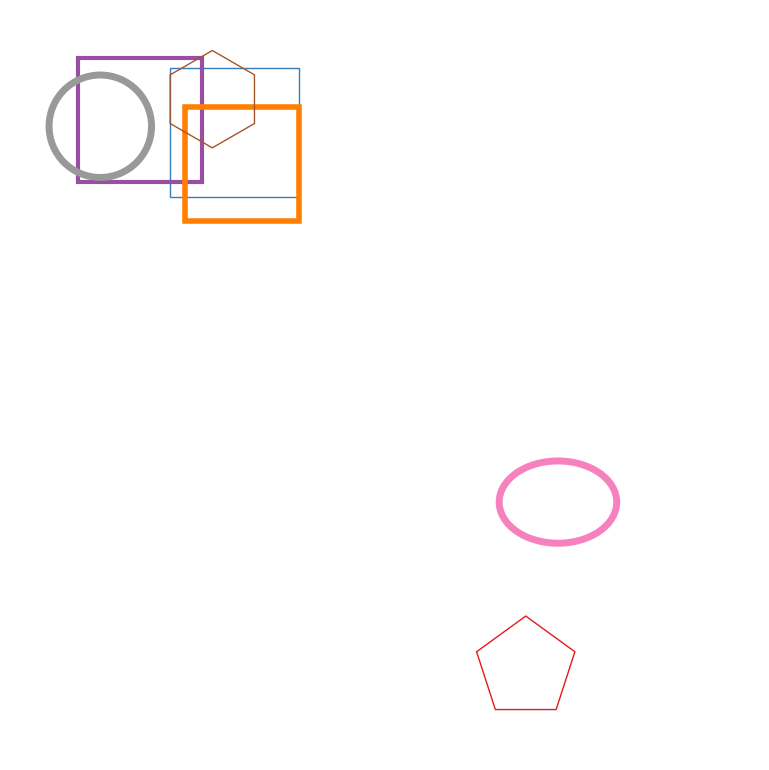[{"shape": "pentagon", "thickness": 0.5, "radius": 0.34, "center": [0.683, 0.133]}, {"shape": "square", "thickness": 0.5, "radius": 0.42, "center": [0.304, 0.828]}, {"shape": "square", "thickness": 1.5, "radius": 0.4, "center": [0.182, 0.844]}, {"shape": "square", "thickness": 2, "radius": 0.37, "center": [0.314, 0.787]}, {"shape": "hexagon", "thickness": 0.5, "radius": 0.32, "center": [0.276, 0.871]}, {"shape": "oval", "thickness": 2.5, "radius": 0.38, "center": [0.725, 0.348]}, {"shape": "circle", "thickness": 2.5, "radius": 0.33, "center": [0.13, 0.836]}]